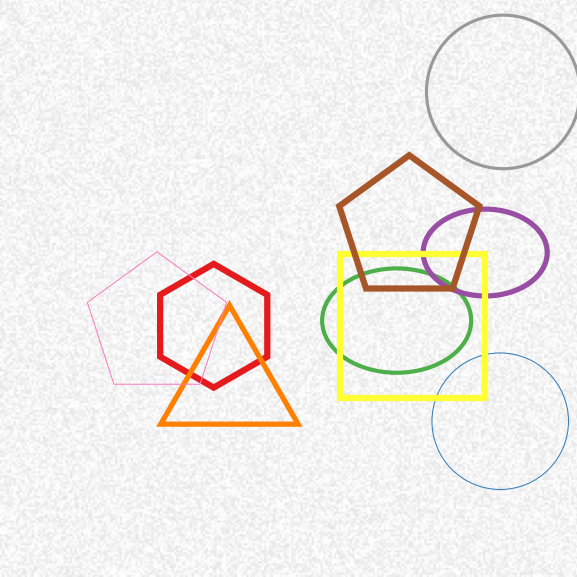[{"shape": "hexagon", "thickness": 3, "radius": 0.54, "center": [0.37, 0.435]}, {"shape": "circle", "thickness": 0.5, "radius": 0.59, "center": [0.866, 0.27]}, {"shape": "oval", "thickness": 2, "radius": 0.65, "center": [0.687, 0.444]}, {"shape": "oval", "thickness": 2.5, "radius": 0.54, "center": [0.84, 0.562]}, {"shape": "triangle", "thickness": 2.5, "radius": 0.69, "center": [0.397, 0.333]}, {"shape": "square", "thickness": 3, "radius": 0.62, "center": [0.714, 0.435]}, {"shape": "pentagon", "thickness": 3, "radius": 0.64, "center": [0.709, 0.603]}, {"shape": "pentagon", "thickness": 0.5, "radius": 0.63, "center": [0.272, 0.436]}, {"shape": "circle", "thickness": 1.5, "radius": 0.66, "center": [0.871, 0.84]}]